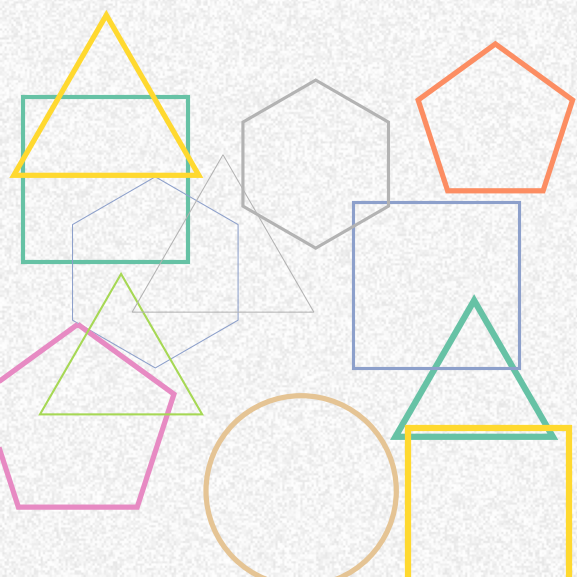[{"shape": "square", "thickness": 2, "radius": 0.71, "center": [0.182, 0.688]}, {"shape": "triangle", "thickness": 3, "radius": 0.79, "center": [0.821, 0.322]}, {"shape": "pentagon", "thickness": 2.5, "radius": 0.7, "center": [0.858, 0.782]}, {"shape": "square", "thickness": 1.5, "radius": 0.72, "center": [0.755, 0.506]}, {"shape": "hexagon", "thickness": 0.5, "radius": 0.83, "center": [0.269, 0.527]}, {"shape": "pentagon", "thickness": 2.5, "radius": 0.88, "center": [0.135, 0.263]}, {"shape": "triangle", "thickness": 1, "radius": 0.81, "center": [0.21, 0.363]}, {"shape": "triangle", "thickness": 2.5, "radius": 0.93, "center": [0.184, 0.788]}, {"shape": "square", "thickness": 3, "radius": 0.7, "center": [0.847, 0.118]}, {"shape": "circle", "thickness": 2.5, "radius": 0.82, "center": [0.521, 0.149]}, {"shape": "triangle", "thickness": 0.5, "radius": 0.91, "center": [0.386, 0.549]}, {"shape": "hexagon", "thickness": 1.5, "radius": 0.73, "center": [0.547, 0.715]}]